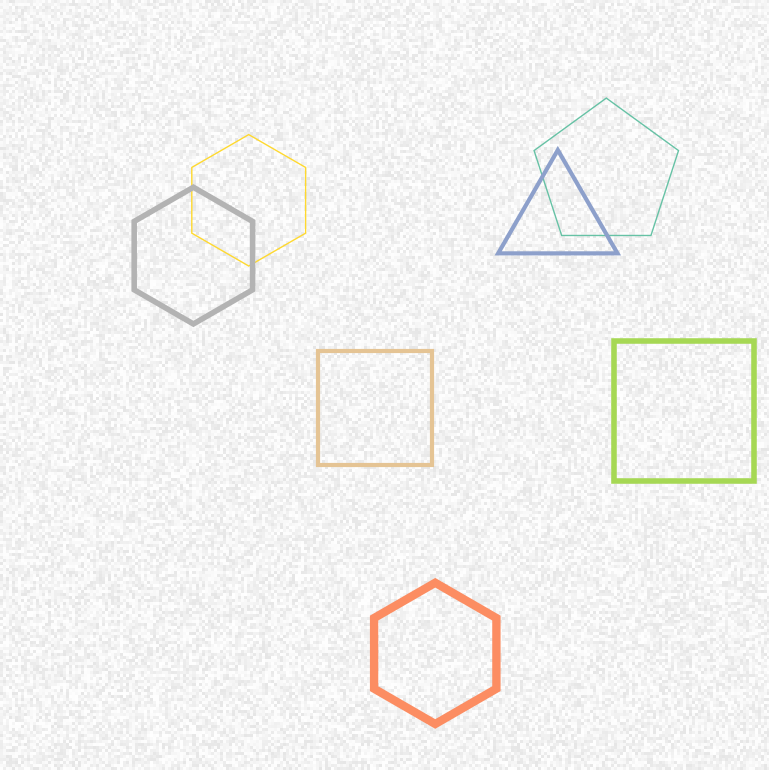[{"shape": "pentagon", "thickness": 0.5, "radius": 0.49, "center": [0.787, 0.774]}, {"shape": "hexagon", "thickness": 3, "radius": 0.46, "center": [0.565, 0.151]}, {"shape": "triangle", "thickness": 1.5, "radius": 0.45, "center": [0.724, 0.716]}, {"shape": "square", "thickness": 2, "radius": 0.45, "center": [0.888, 0.466]}, {"shape": "hexagon", "thickness": 0.5, "radius": 0.43, "center": [0.323, 0.74]}, {"shape": "square", "thickness": 1.5, "radius": 0.37, "center": [0.487, 0.47]}, {"shape": "hexagon", "thickness": 2, "radius": 0.44, "center": [0.251, 0.668]}]